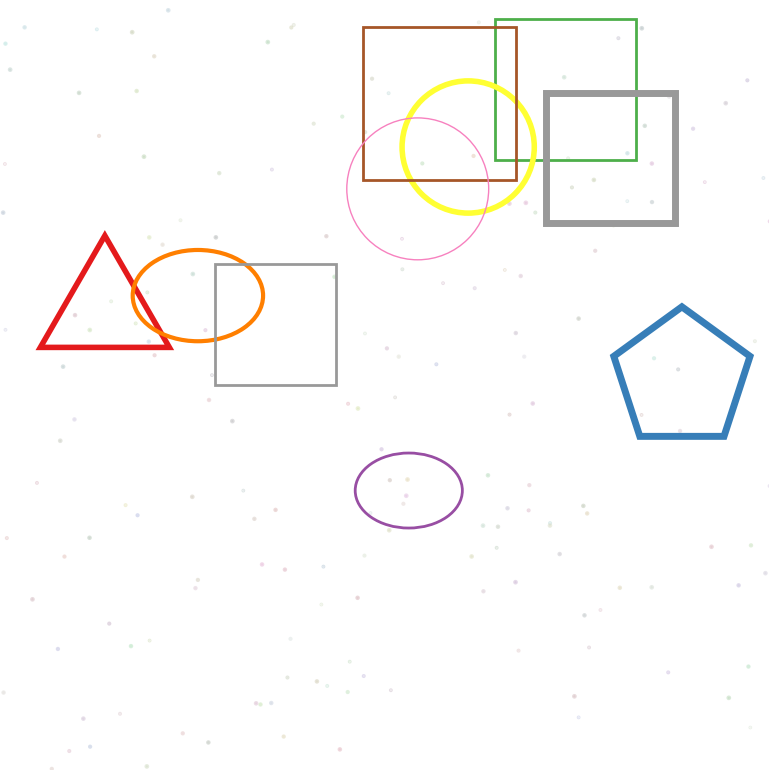[{"shape": "triangle", "thickness": 2, "radius": 0.48, "center": [0.136, 0.597]}, {"shape": "pentagon", "thickness": 2.5, "radius": 0.47, "center": [0.886, 0.509]}, {"shape": "square", "thickness": 1, "radius": 0.46, "center": [0.734, 0.884]}, {"shape": "oval", "thickness": 1, "radius": 0.35, "center": [0.531, 0.363]}, {"shape": "oval", "thickness": 1.5, "radius": 0.42, "center": [0.257, 0.616]}, {"shape": "circle", "thickness": 2, "radius": 0.43, "center": [0.608, 0.809]}, {"shape": "square", "thickness": 1, "radius": 0.5, "center": [0.571, 0.866]}, {"shape": "circle", "thickness": 0.5, "radius": 0.46, "center": [0.543, 0.755]}, {"shape": "square", "thickness": 1, "radius": 0.39, "center": [0.358, 0.579]}, {"shape": "square", "thickness": 2.5, "radius": 0.42, "center": [0.793, 0.795]}]